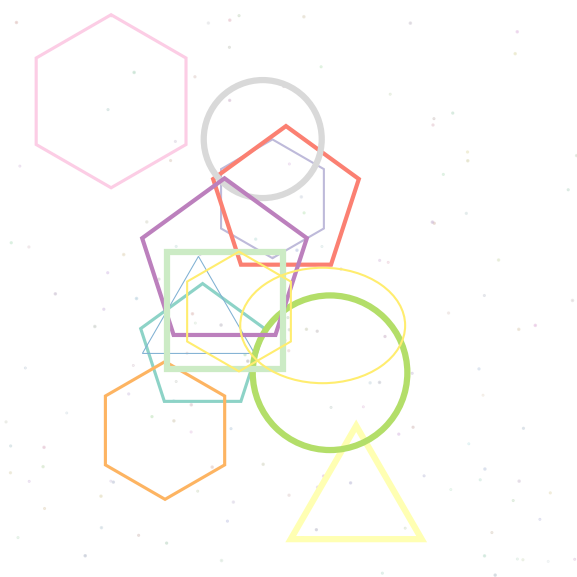[{"shape": "pentagon", "thickness": 1.5, "radius": 0.56, "center": [0.351, 0.395]}, {"shape": "triangle", "thickness": 3, "radius": 0.65, "center": [0.617, 0.131]}, {"shape": "hexagon", "thickness": 1, "radius": 0.51, "center": [0.472, 0.655]}, {"shape": "pentagon", "thickness": 2, "radius": 0.66, "center": [0.495, 0.648]}, {"shape": "triangle", "thickness": 0.5, "radius": 0.56, "center": [0.344, 0.443]}, {"shape": "hexagon", "thickness": 1.5, "radius": 0.6, "center": [0.286, 0.254]}, {"shape": "circle", "thickness": 3, "radius": 0.67, "center": [0.572, 0.354]}, {"shape": "hexagon", "thickness": 1.5, "radius": 0.75, "center": [0.192, 0.824]}, {"shape": "circle", "thickness": 3, "radius": 0.51, "center": [0.455, 0.758]}, {"shape": "pentagon", "thickness": 2, "radius": 0.75, "center": [0.389, 0.54]}, {"shape": "square", "thickness": 3, "radius": 0.5, "center": [0.39, 0.461]}, {"shape": "oval", "thickness": 1, "radius": 0.71, "center": [0.559, 0.436]}, {"shape": "hexagon", "thickness": 1, "radius": 0.52, "center": [0.414, 0.46]}]